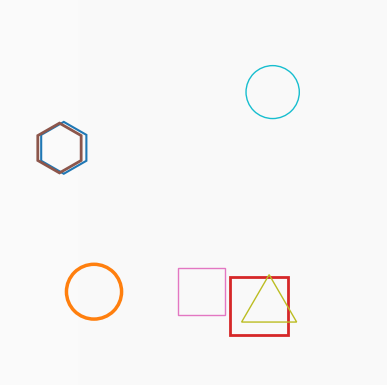[{"shape": "hexagon", "thickness": 1.5, "radius": 0.34, "center": [0.165, 0.616]}, {"shape": "circle", "thickness": 2.5, "radius": 0.36, "center": [0.243, 0.242]}, {"shape": "square", "thickness": 2, "radius": 0.38, "center": [0.669, 0.204]}, {"shape": "hexagon", "thickness": 2, "radius": 0.32, "center": [0.153, 0.616]}, {"shape": "square", "thickness": 1, "radius": 0.31, "center": [0.52, 0.242]}, {"shape": "triangle", "thickness": 1, "radius": 0.41, "center": [0.695, 0.205]}, {"shape": "circle", "thickness": 1, "radius": 0.34, "center": [0.704, 0.761]}]